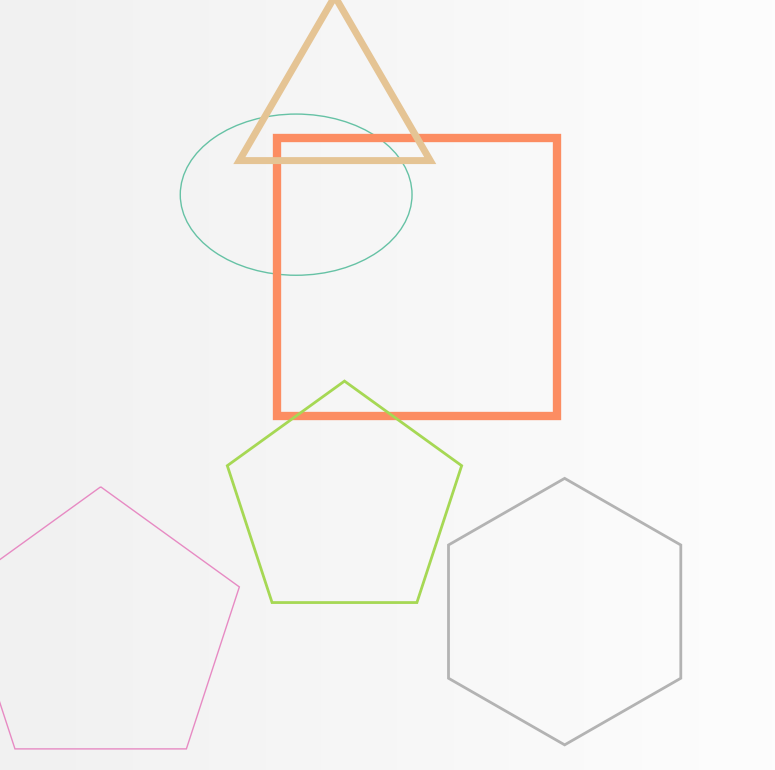[{"shape": "oval", "thickness": 0.5, "radius": 0.75, "center": [0.382, 0.747]}, {"shape": "square", "thickness": 3, "radius": 0.9, "center": [0.538, 0.64]}, {"shape": "pentagon", "thickness": 0.5, "radius": 0.94, "center": [0.13, 0.18]}, {"shape": "pentagon", "thickness": 1, "radius": 0.79, "center": [0.444, 0.346]}, {"shape": "triangle", "thickness": 2.5, "radius": 0.71, "center": [0.432, 0.863]}, {"shape": "hexagon", "thickness": 1, "radius": 0.87, "center": [0.729, 0.206]}]